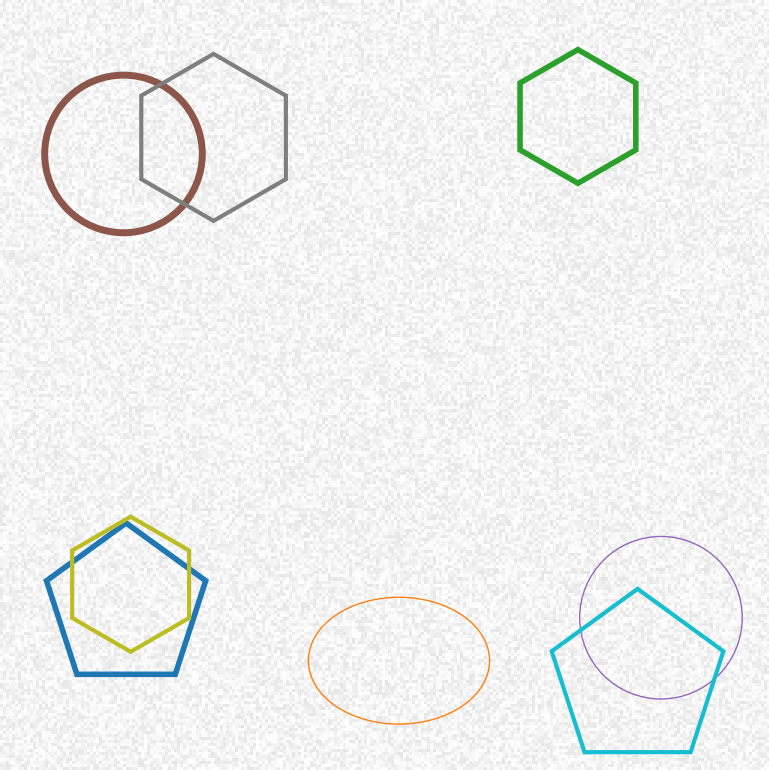[{"shape": "pentagon", "thickness": 2, "radius": 0.54, "center": [0.164, 0.212]}, {"shape": "oval", "thickness": 0.5, "radius": 0.59, "center": [0.518, 0.142]}, {"shape": "hexagon", "thickness": 2, "radius": 0.43, "center": [0.751, 0.849]}, {"shape": "circle", "thickness": 0.5, "radius": 0.53, "center": [0.858, 0.198]}, {"shape": "circle", "thickness": 2.5, "radius": 0.51, "center": [0.16, 0.8]}, {"shape": "hexagon", "thickness": 1.5, "radius": 0.54, "center": [0.277, 0.822]}, {"shape": "hexagon", "thickness": 1.5, "radius": 0.44, "center": [0.17, 0.241]}, {"shape": "pentagon", "thickness": 1.5, "radius": 0.59, "center": [0.828, 0.118]}]